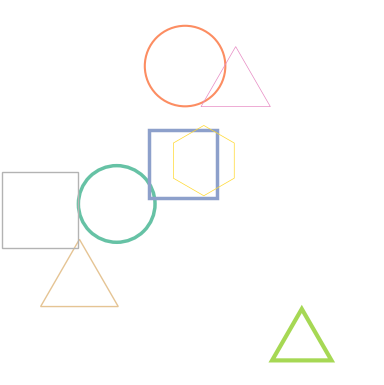[{"shape": "circle", "thickness": 2.5, "radius": 0.5, "center": [0.303, 0.47]}, {"shape": "circle", "thickness": 1.5, "radius": 0.52, "center": [0.481, 0.828]}, {"shape": "square", "thickness": 2.5, "radius": 0.44, "center": [0.474, 0.575]}, {"shape": "triangle", "thickness": 0.5, "radius": 0.52, "center": [0.612, 0.775]}, {"shape": "triangle", "thickness": 3, "radius": 0.45, "center": [0.784, 0.108]}, {"shape": "hexagon", "thickness": 0.5, "radius": 0.46, "center": [0.529, 0.583]}, {"shape": "triangle", "thickness": 1, "radius": 0.58, "center": [0.206, 0.262]}, {"shape": "square", "thickness": 1, "radius": 0.49, "center": [0.104, 0.455]}]